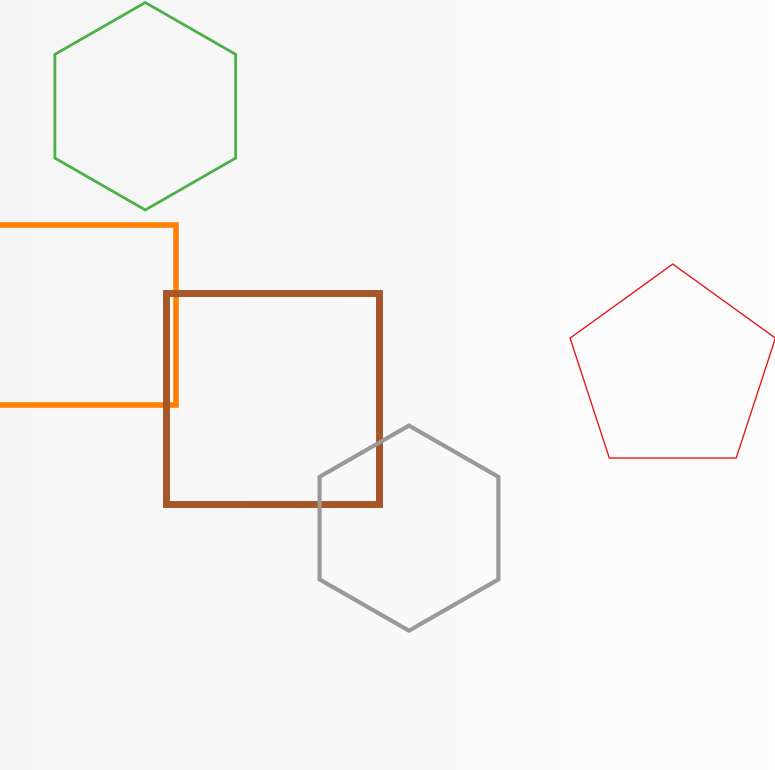[{"shape": "pentagon", "thickness": 0.5, "radius": 0.7, "center": [0.868, 0.518]}, {"shape": "hexagon", "thickness": 1, "radius": 0.67, "center": [0.187, 0.862]}, {"shape": "square", "thickness": 2, "radius": 0.58, "center": [0.11, 0.591]}, {"shape": "square", "thickness": 2.5, "radius": 0.69, "center": [0.351, 0.483]}, {"shape": "hexagon", "thickness": 1.5, "radius": 0.67, "center": [0.528, 0.314]}]